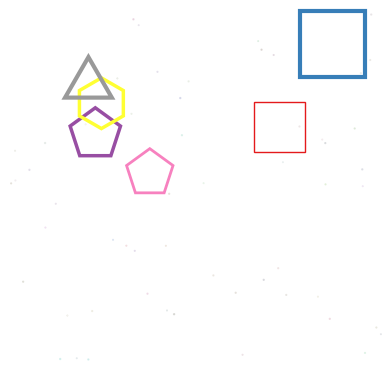[{"shape": "square", "thickness": 1, "radius": 0.33, "center": [0.726, 0.67]}, {"shape": "square", "thickness": 3, "radius": 0.43, "center": [0.864, 0.886]}, {"shape": "pentagon", "thickness": 2.5, "radius": 0.34, "center": [0.248, 0.651]}, {"shape": "hexagon", "thickness": 2.5, "radius": 0.33, "center": [0.263, 0.732]}, {"shape": "pentagon", "thickness": 2, "radius": 0.32, "center": [0.389, 0.55]}, {"shape": "triangle", "thickness": 3, "radius": 0.35, "center": [0.23, 0.782]}]